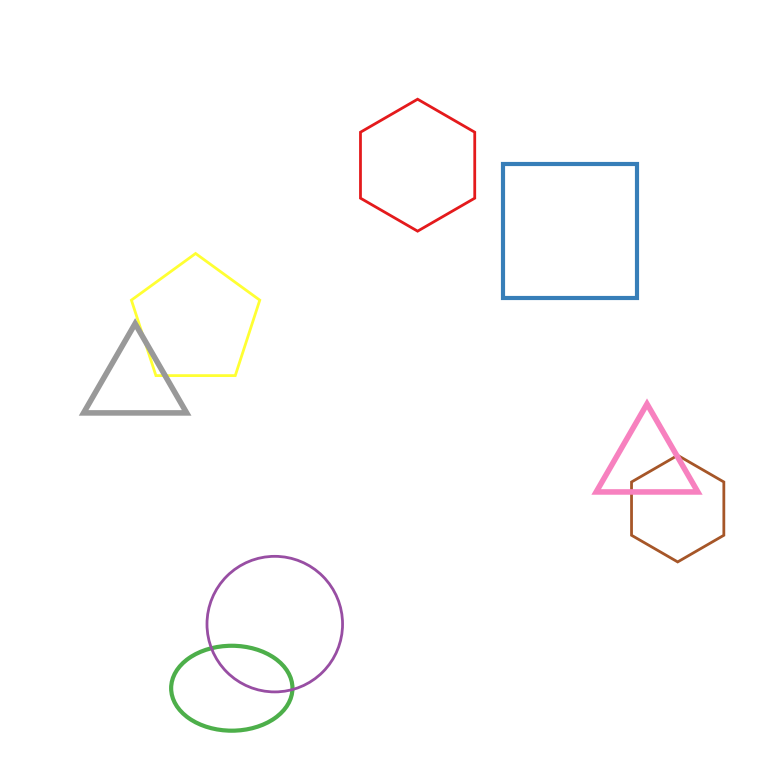[{"shape": "hexagon", "thickness": 1, "radius": 0.43, "center": [0.542, 0.785]}, {"shape": "square", "thickness": 1.5, "radius": 0.44, "center": [0.74, 0.7]}, {"shape": "oval", "thickness": 1.5, "radius": 0.39, "center": [0.301, 0.106]}, {"shape": "circle", "thickness": 1, "radius": 0.44, "center": [0.357, 0.189]}, {"shape": "pentagon", "thickness": 1, "radius": 0.44, "center": [0.254, 0.583]}, {"shape": "hexagon", "thickness": 1, "radius": 0.35, "center": [0.88, 0.339]}, {"shape": "triangle", "thickness": 2, "radius": 0.38, "center": [0.84, 0.399]}, {"shape": "triangle", "thickness": 2, "radius": 0.39, "center": [0.175, 0.502]}]